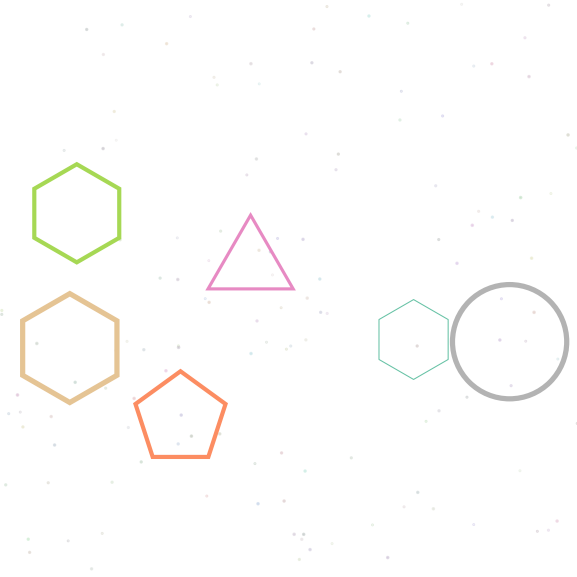[{"shape": "hexagon", "thickness": 0.5, "radius": 0.35, "center": [0.716, 0.411]}, {"shape": "pentagon", "thickness": 2, "radius": 0.41, "center": [0.313, 0.274]}, {"shape": "triangle", "thickness": 1.5, "radius": 0.43, "center": [0.434, 0.541]}, {"shape": "hexagon", "thickness": 2, "radius": 0.42, "center": [0.133, 0.63]}, {"shape": "hexagon", "thickness": 2.5, "radius": 0.47, "center": [0.121, 0.396]}, {"shape": "circle", "thickness": 2.5, "radius": 0.49, "center": [0.882, 0.407]}]